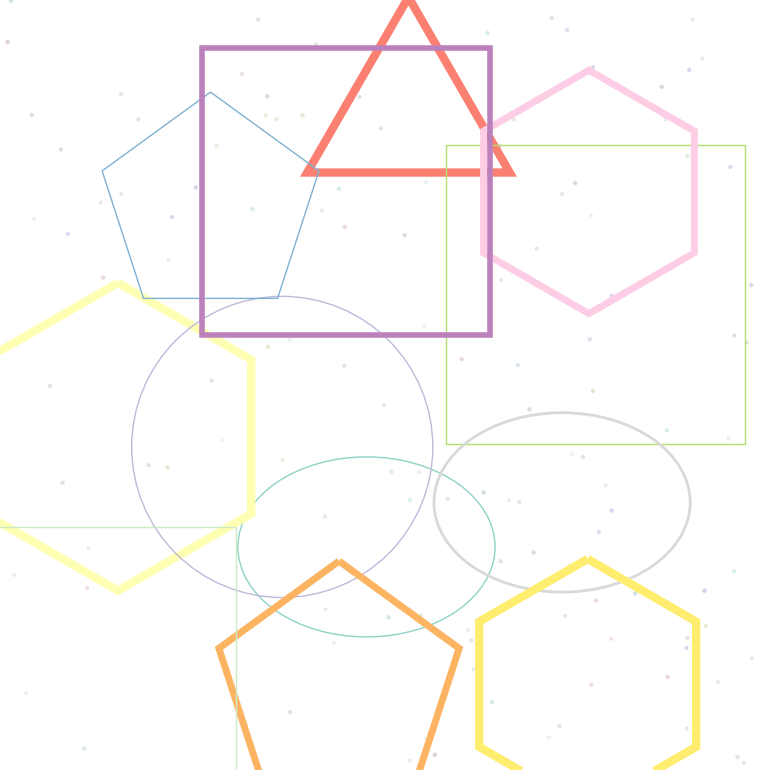[{"shape": "oval", "thickness": 0.5, "radius": 0.83, "center": [0.476, 0.29]}, {"shape": "hexagon", "thickness": 3, "radius": 1.0, "center": [0.153, 0.433]}, {"shape": "circle", "thickness": 0.5, "radius": 0.98, "center": [0.367, 0.42]}, {"shape": "triangle", "thickness": 3, "radius": 0.76, "center": [0.53, 0.852]}, {"shape": "pentagon", "thickness": 0.5, "radius": 0.74, "center": [0.273, 0.732]}, {"shape": "pentagon", "thickness": 2.5, "radius": 0.82, "center": [0.44, 0.107]}, {"shape": "square", "thickness": 0.5, "radius": 0.97, "center": [0.773, 0.617]}, {"shape": "hexagon", "thickness": 2.5, "radius": 0.79, "center": [0.765, 0.751]}, {"shape": "oval", "thickness": 1, "radius": 0.83, "center": [0.73, 0.348]}, {"shape": "square", "thickness": 2, "radius": 0.93, "center": [0.449, 0.751]}, {"shape": "square", "thickness": 0.5, "radius": 0.94, "center": [0.119, 0.127]}, {"shape": "hexagon", "thickness": 3, "radius": 0.81, "center": [0.763, 0.111]}]